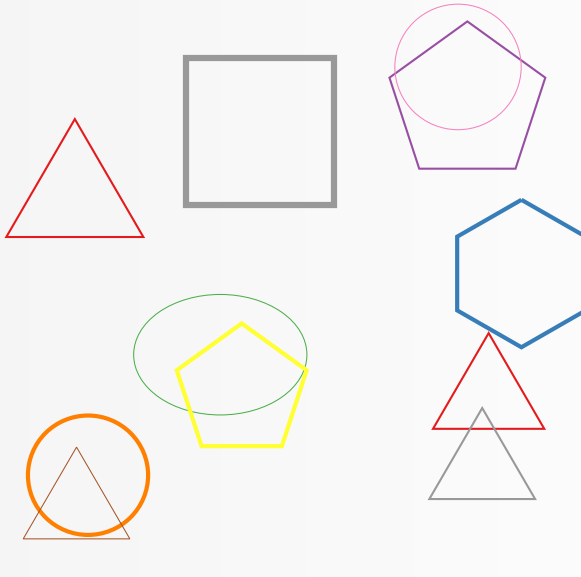[{"shape": "triangle", "thickness": 1, "radius": 0.68, "center": [0.129, 0.657]}, {"shape": "triangle", "thickness": 1, "radius": 0.55, "center": [0.841, 0.312]}, {"shape": "hexagon", "thickness": 2, "radius": 0.64, "center": [0.897, 0.525]}, {"shape": "oval", "thickness": 0.5, "radius": 0.75, "center": [0.379, 0.385]}, {"shape": "pentagon", "thickness": 1, "radius": 0.7, "center": [0.804, 0.821]}, {"shape": "circle", "thickness": 2, "radius": 0.52, "center": [0.151, 0.176]}, {"shape": "pentagon", "thickness": 2, "radius": 0.59, "center": [0.416, 0.322]}, {"shape": "triangle", "thickness": 0.5, "radius": 0.53, "center": [0.132, 0.119]}, {"shape": "circle", "thickness": 0.5, "radius": 0.54, "center": [0.788, 0.883]}, {"shape": "triangle", "thickness": 1, "radius": 0.53, "center": [0.83, 0.188]}, {"shape": "square", "thickness": 3, "radius": 0.64, "center": [0.447, 0.772]}]